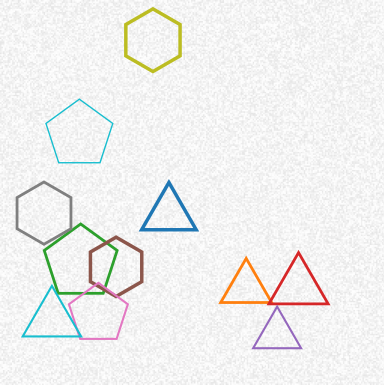[{"shape": "triangle", "thickness": 2.5, "radius": 0.41, "center": [0.439, 0.444]}, {"shape": "triangle", "thickness": 2, "radius": 0.38, "center": [0.639, 0.252]}, {"shape": "pentagon", "thickness": 2, "radius": 0.5, "center": [0.21, 0.319]}, {"shape": "triangle", "thickness": 2, "radius": 0.44, "center": [0.775, 0.255]}, {"shape": "triangle", "thickness": 1.5, "radius": 0.36, "center": [0.72, 0.132]}, {"shape": "hexagon", "thickness": 2.5, "radius": 0.38, "center": [0.302, 0.307]}, {"shape": "pentagon", "thickness": 1.5, "radius": 0.4, "center": [0.256, 0.185]}, {"shape": "hexagon", "thickness": 2, "radius": 0.4, "center": [0.114, 0.446]}, {"shape": "hexagon", "thickness": 2.5, "radius": 0.41, "center": [0.397, 0.896]}, {"shape": "triangle", "thickness": 1.5, "radius": 0.44, "center": [0.135, 0.17]}, {"shape": "pentagon", "thickness": 1, "radius": 0.46, "center": [0.206, 0.651]}]